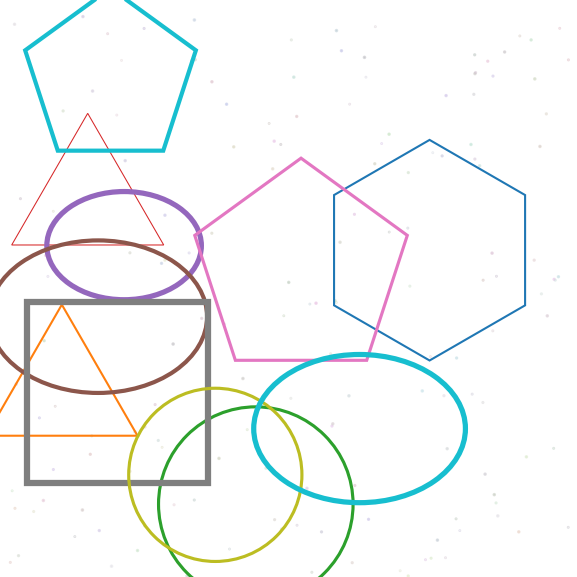[{"shape": "hexagon", "thickness": 1, "radius": 0.95, "center": [0.744, 0.566]}, {"shape": "triangle", "thickness": 1, "radius": 0.76, "center": [0.107, 0.32]}, {"shape": "circle", "thickness": 1.5, "radius": 0.84, "center": [0.443, 0.126]}, {"shape": "triangle", "thickness": 0.5, "radius": 0.76, "center": [0.152, 0.651]}, {"shape": "oval", "thickness": 2.5, "radius": 0.67, "center": [0.215, 0.574]}, {"shape": "oval", "thickness": 2, "radius": 0.94, "center": [0.17, 0.451]}, {"shape": "pentagon", "thickness": 1.5, "radius": 0.97, "center": [0.521, 0.532]}, {"shape": "square", "thickness": 3, "radius": 0.78, "center": [0.204, 0.32]}, {"shape": "circle", "thickness": 1.5, "radius": 0.75, "center": [0.373, 0.177]}, {"shape": "oval", "thickness": 2.5, "radius": 0.92, "center": [0.623, 0.257]}, {"shape": "pentagon", "thickness": 2, "radius": 0.78, "center": [0.191, 0.864]}]